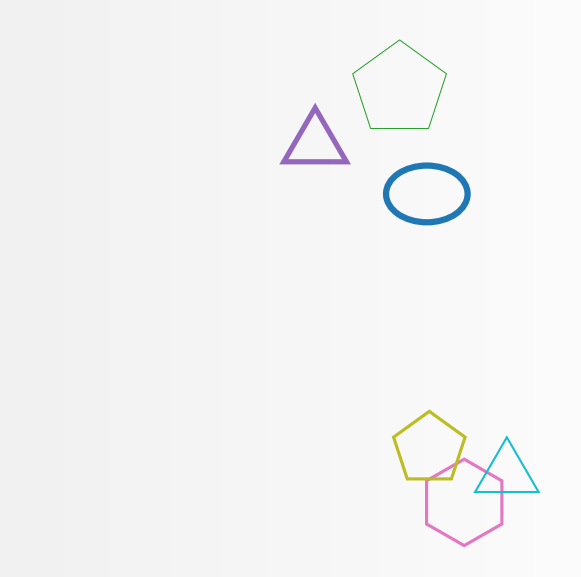[{"shape": "oval", "thickness": 3, "radius": 0.35, "center": [0.734, 0.663]}, {"shape": "pentagon", "thickness": 0.5, "radius": 0.42, "center": [0.687, 0.845]}, {"shape": "triangle", "thickness": 2.5, "radius": 0.31, "center": [0.542, 0.75]}, {"shape": "hexagon", "thickness": 1.5, "radius": 0.37, "center": [0.799, 0.129]}, {"shape": "pentagon", "thickness": 1.5, "radius": 0.32, "center": [0.739, 0.222]}, {"shape": "triangle", "thickness": 1, "radius": 0.32, "center": [0.872, 0.179]}]